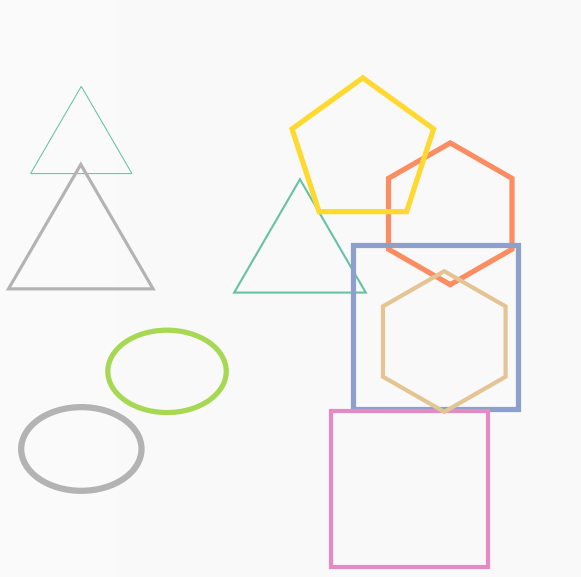[{"shape": "triangle", "thickness": 0.5, "radius": 0.5, "center": [0.14, 0.749]}, {"shape": "triangle", "thickness": 1, "radius": 0.65, "center": [0.516, 0.558]}, {"shape": "hexagon", "thickness": 2.5, "radius": 0.61, "center": [0.775, 0.629]}, {"shape": "square", "thickness": 2.5, "radius": 0.71, "center": [0.75, 0.433]}, {"shape": "square", "thickness": 2, "radius": 0.68, "center": [0.705, 0.153]}, {"shape": "oval", "thickness": 2.5, "radius": 0.51, "center": [0.287, 0.356]}, {"shape": "pentagon", "thickness": 2.5, "radius": 0.64, "center": [0.624, 0.736]}, {"shape": "hexagon", "thickness": 2, "radius": 0.61, "center": [0.764, 0.408]}, {"shape": "oval", "thickness": 3, "radius": 0.52, "center": [0.14, 0.222]}, {"shape": "triangle", "thickness": 1.5, "radius": 0.72, "center": [0.139, 0.571]}]